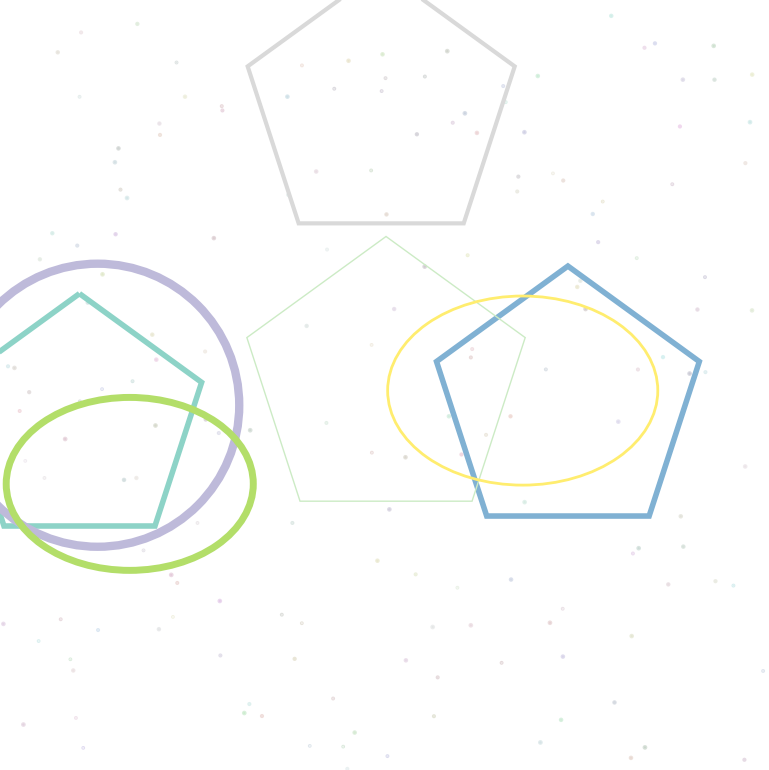[{"shape": "pentagon", "thickness": 2, "radius": 0.83, "center": [0.103, 0.452]}, {"shape": "circle", "thickness": 3, "radius": 0.92, "center": [0.127, 0.474]}, {"shape": "pentagon", "thickness": 2, "radius": 0.9, "center": [0.738, 0.475]}, {"shape": "oval", "thickness": 2.5, "radius": 0.8, "center": [0.169, 0.372]}, {"shape": "pentagon", "thickness": 1.5, "radius": 0.91, "center": [0.495, 0.857]}, {"shape": "pentagon", "thickness": 0.5, "radius": 0.95, "center": [0.501, 0.503]}, {"shape": "oval", "thickness": 1, "radius": 0.88, "center": [0.679, 0.493]}]